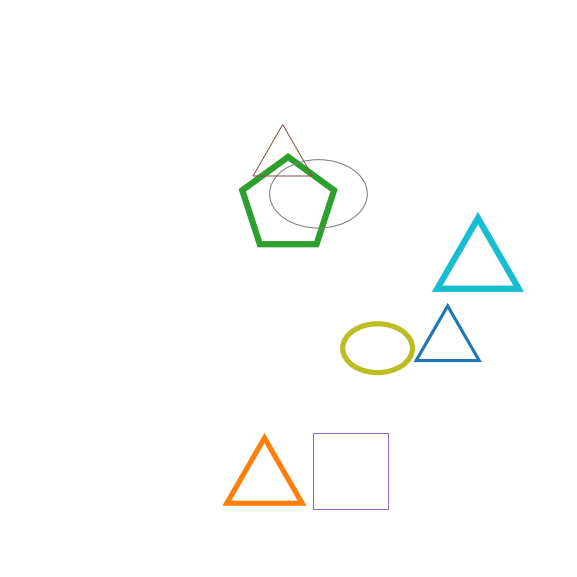[{"shape": "triangle", "thickness": 1.5, "radius": 0.32, "center": [0.775, 0.406]}, {"shape": "triangle", "thickness": 2.5, "radius": 0.38, "center": [0.458, 0.165]}, {"shape": "pentagon", "thickness": 3, "radius": 0.42, "center": [0.499, 0.644]}, {"shape": "square", "thickness": 0.5, "radius": 0.33, "center": [0.607, 0.184]}, {"shape": "triangle", "thickness": 0.5, "radius": 0.3, "center": [0.49, 0.724]}, {"shape": "oval", "thickness": 0.5, "radius": 0.42, "center": [0.551, 0.663]}, {"shape": "oval", "thickness": 2.5, "radius": 0.3, "center": [0.654, 0.396]}, {"shape": "triangle", "thickness": 3, "radius": 0.41, "center": [0.828, 0.54]}]